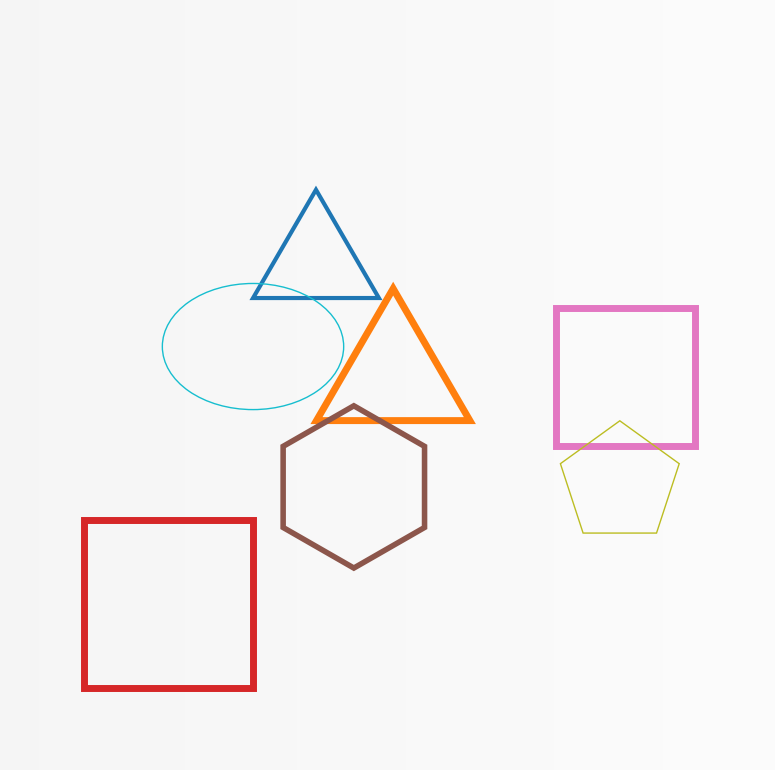[{"shape": "triangle", "thickness": 1.5, "radius": 0.47, "center": [0.408, 0.66]}, {"shape": "triangle", "thickness": 2.5, "radius": 0.57, "center": [0.507, 0.511]}, {"shape": "square", "thickness": 2.5, "radius": 0.55, "center": [0.217, 0.215]}, {"shape": "hexagon", "thickness": 2, "radius": 0.53, "center": [0.457, 0.368]}, {"shape": "square", "thickness": 2.5, "radius": 0.45, "center": [0.807, 0.511]}, {"shape": "pentagon", "thickness": 0.5, "radius": 0.4, "center": [0.8, 0.373]}, {"shape": "oval", "thickness": 0.5, "radius": 0.58, "center": [0.326, 0.55]}]